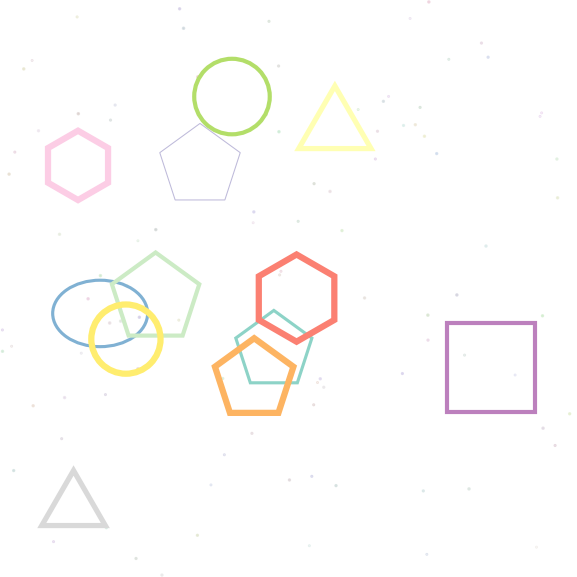[{"shape": "pentagon", "thickness": 1.5, "radius": 0.35, "center": [0.474, 0.392]}, {"shape": "triangle", "thickness": 2.5, "radius": 0.36, "center": [0.58, 0.778]}, {"shape": "pentagon", "thickness": 0.5, "radius": 0.37, "center": [0.346, 0.712]}, {"shape": "hexagon", "thickness": 3, "radius": 0.38, "center": [0.514, 0.483]}, {"shape": "oval", "thickness": 1.5, "radius": 0.41, "center": [0.173, 0.456]}, {"shape": "pentagon", "thickness": 3, "radius": 0.36, "center": [0.44, 0.342]}, {"shape": "circle", "thickness": 2, "radius": 0.33, "center": [0.402, 0.832]}, {"shape": "hexagon", "thickness": 3, "radius": 0.3, "center": [0.135, 0.713]}, {"shape": "triangle", "thickness": 2.5, "radius": 0.32, "center": [0.127, 0.121]}, {"shape": "square", "thickness": 2, "radius": 0.38, "center": [0.85, 0.362]}, {"shape": "pentagon", "thickness": 2, "radius": 0.4, "center": [0.269, 0.482]}, {"shape": "circle", "thickness": 3, "radius": 0.3, "center": [0.218, 0.412]}]